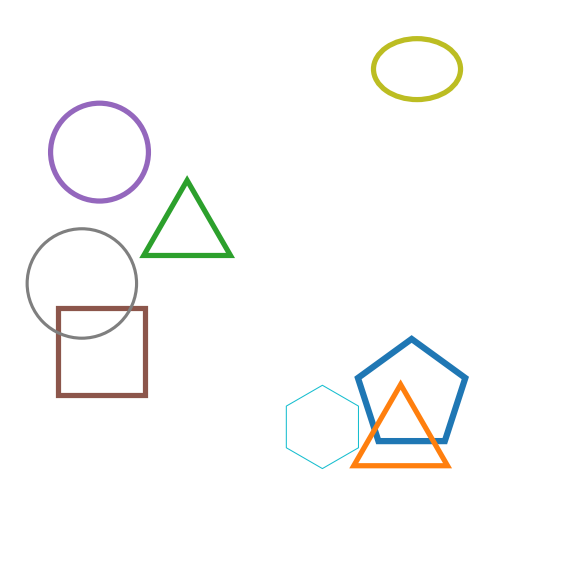[{"shape": "pentagon", "thickness": 3, "radius": 0.49, "center": [0.713, 0.314]}, {"shape": "triangle", "thickness": 2.5, "radius": 0.47, "center": [0.694, 0.24]}, {"shape": "triangle", "thickness": 2.5, "radius": 0.43, "center": [0.324, 0.6]}, {"shape": "circle", "thickness": 2.5, "radius": 0.42, "center": [0.172, 0.736]}, {"shape": "square", "thickness": 2.5, "radius": 0.38, "center": [0.176, 0.391]}, {"shape": "circle", "thickness": 1.5, "radius": 0.47, "center": [0.142, 0.508]}, {"shape": "oval", "thickness": 2.5, "radius": 0.38, "center": [0.722, 0.879]}, {"shape": "hexagon", "thickness": 0.5, "radius": 0.36, "center": [0.558, 0.26]}]